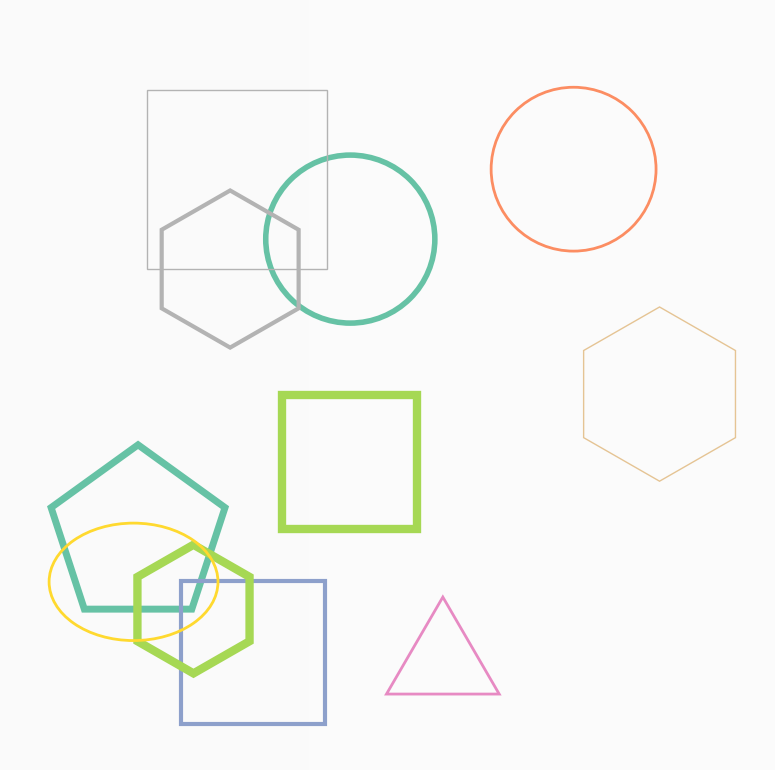[{"shape": "pentagon", "thickness": 2.5, "radius": 0.59, "center": [0.178, 0.304]}, {"shape": "circle", "thickness": 2, "radius": 0.55, "center": [0.452, 0.689]}, {"shape": "circle", "thickness": 1, "radius": 0.53, "center": [0.74, 0.78]}, {"shape": "square", "thickness": 1.5, "radius": 0.46, "center": [0.326, 0.152]}, {"shape": "triangle", "thickness": 1, "radius": 0.42, "center": [0.571, 0.141]}, {"shape": "hexagon", "thickness": 3, "radius": 0.42, "center": [0.25, 0.209]}, {"shape": "square", "thickness": 3, "radius": 0.43, "center": [0.451, 0.4]}, {"shape": "oval", "thickness": 1, "radius": 0.54, "center": [0.172, 0.244]}, {"shape": "hexagon", "thickness": 0.5, "radius": 0.57, "center": [0.851, 0.488]}, {"shape": "square", "thickness": 0.5, "radius": 0.58, "center": [0.306, 0.767]}, {"shape": "hexagon", "thickness": 1.5, "radius": 0.51, "center": [0.297, 0.651]}]